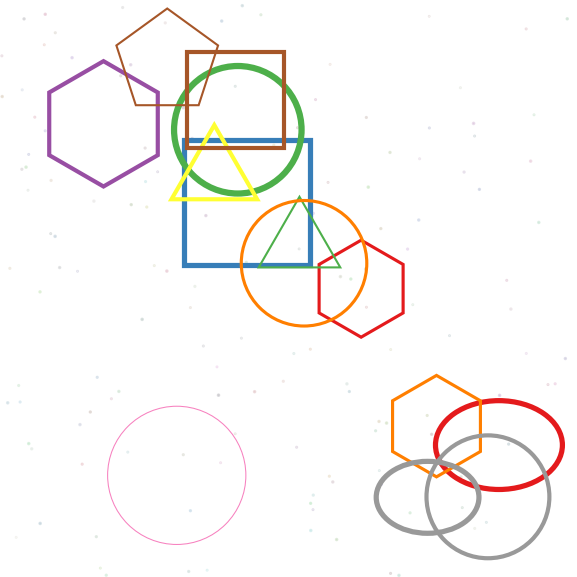[{"shape": "oval", "thickness": 2.5, "radius": 0.55, "center": [0.864, 0.228]}, {"shape": "hexagon", "thickness": 1.5, "radius": 0.42, "center": [0.625, 0.499]}, {"shape": "square", "thickness": 2.5, "radius": 0.54, "center": [0.428, 0.648]}, {"shape": "circle", "thickness": 3, "radius": 0.55, "center": [0.412, 0.774]}, {"shape": "triangle", "thickness": 1, "radius": 0.41, "center": [0.519, 0.577]}, {"shape": "hexagon", "thickness": 2, "radius": 0.54, "center": [0.179, 0.785]}, {"shape": "circle", "thickness": 1.5, "radius": 0.54, "center": [0.526, 0.543]}, {"shape": "hexagon", "thickness": 1.5, "radius": 0.44, "center": [0.756, 0.261]}, {"shape": "triangle", "thickness": 2, "radius": 0.43, "center": [0.371, 0.697]}, {"shape": "square", "thickness": 2, "radius": 0.42, "center": [0.407, 0.826]}, {"shape": "pentagon", "thickness": 1, "radius": 0.46, "center": [0.29, 0.892]}, {"shape": "circle", "thickness": 0.5, "radius": 0.6, "center": [0.306, 0.176]}, {"shape": "circle", "thickness": 2, "radius": 0.53, "center": [0.845, 0.139]}, {"shape": "oval", "thickness": 2.5, "radius": 0.44, "center": [0.74, 0.138]}]